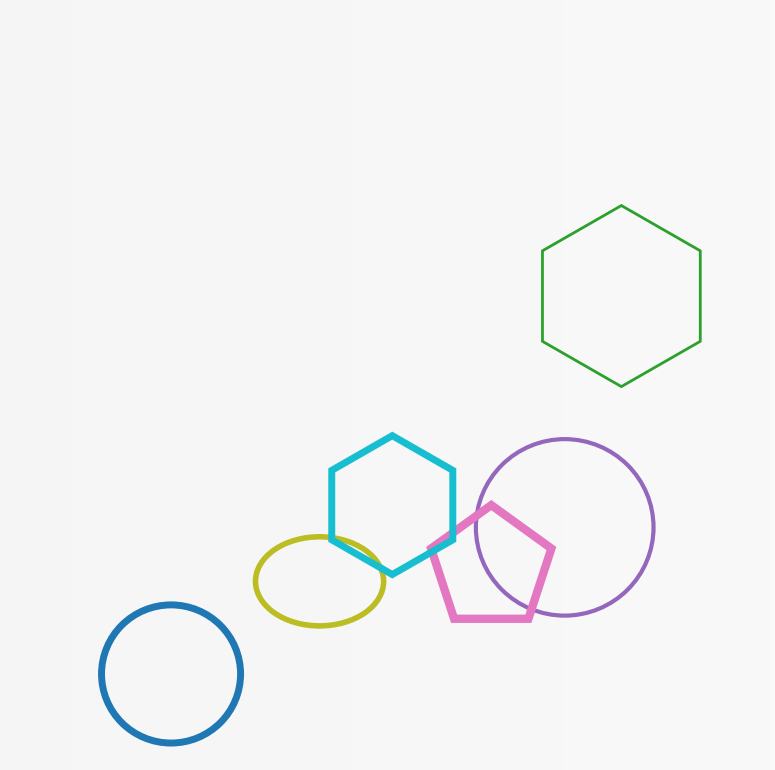[{"shape": "circle", "thickness": 2.5, "radius": 0.45, "center": [0.221, 0.125]}, {"shape": "hexagon", "thickness": 1, "radius": 0.59, "center": [0.802, 0.615]}, {"shape": "circle", "thickness": 1.5, "radius": 0.57, "center": [0.729, 0.315]}, {"shape": "pentagon", "thickness": 3, "radius": 0.41, "center": [0.634, 0.262]}, {"shape": "oval", "thickness": 2, "radius": 0.41, "center": [0.412, 0.245]}, {"shape": "hexagon", "thickness": 2.5, "radius": 0.45, "center": [0.506, 0.344]}]